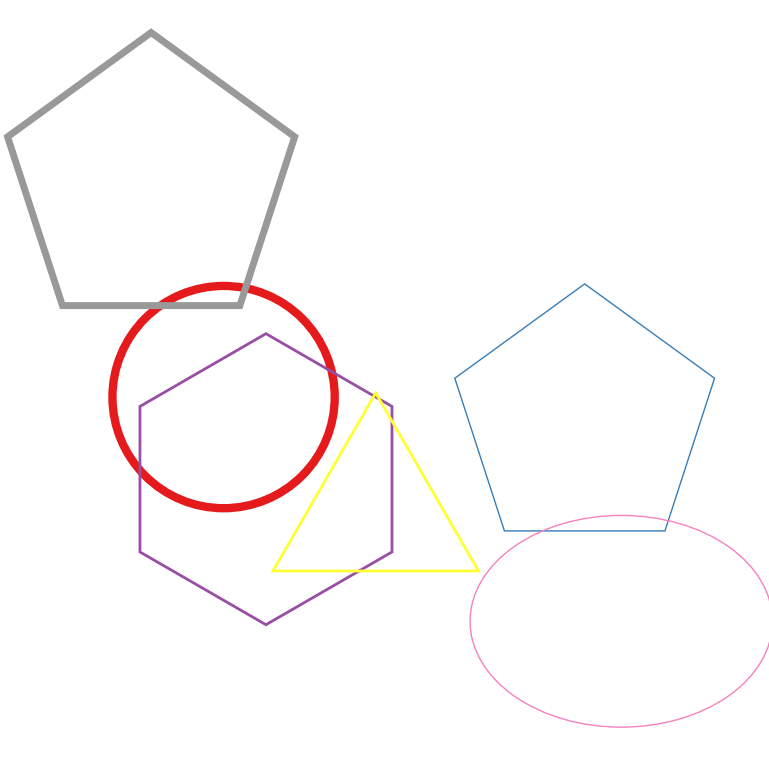[{"shape": "circle", "thickness": 3, "radius": 0.72, "center": [0.29, 0.484]}, {"shape": "pentagon", "thickness": 0.5, "radius": 0.89, "center": [0.759, 0.454]}, {"shape": "hexagon", "thickness": 1, "radius": 0.94, "center": [0.345, 0.378]}, {"shape": "triangle", "thickness": 1, "radius": 0.77, "center": [0.488, 0.336]}, {"shape": "oval", "thickness": 0.5, "radius": 0.98, "center": [0.807, 0.193]}, {"shape": "pentagon", "thickness": 2.5, "radius": 0.98, "center": [0.196, 0.762]}]